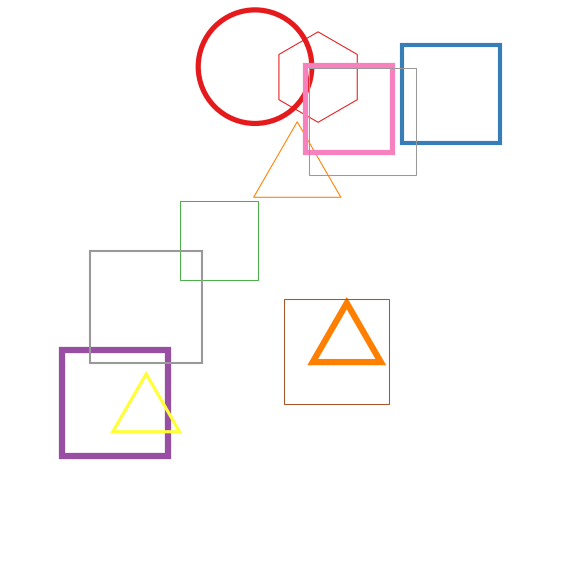[{"shape": "hexagon", "thickness": 0.5, "radius": 0.39, "center": [0.551, 0.866]}, {"shape": "circle", "thickness": 2.5, "radius": 0.49, "center": [0.442, 0.884]}, {"shape": "square", "thickness": 2, "radius": 0.42, "center": [0.781, 0.836]}, {"shape": "square", "thickness": 0.5, "radius": 0.34, "center": [0.379, 0.583]}, {"shape": "square", "thickness": 3, "radius": 0.46, "center": [0.199, 0.301]}, {"shape": "triangle", "thickness": 3, "radius": 0.34, "center": [0.6, 0.406]}, {"shape": "triangle", "thickness": 0.5, "radius": 0.44, "center": [0.515, 0.701]}, {"shape": "triangle", "thickness": 1.5, "radius": 0.33, "center": [0.253, 0.285]}, {"shape": "square", "thickness": 0.5, "radius": 0.45, "center": [0.582, 0.39]}, {"shape": "square", "thickness": 2.5, "radius": 0.38, "center": [0.603, 0.811]}, {"shape": "square", "thickness": 0.5, "radius": 0.46, "center": [0.628, 0.789]}, {"shape": "square", "thickness": 1, "radius": 0.48, "center": [0.253, 0.467]}]